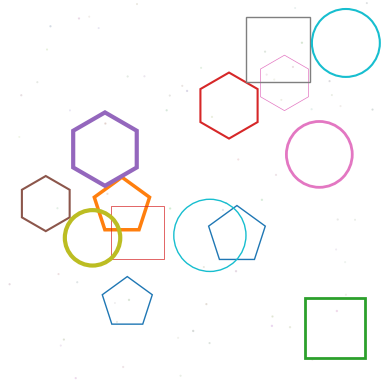[{"shape": "pentagon", "thickness": 1, "radius": 0.39, "center": [0.615, 0.389]}, {"shape": "pentagon", "thickness": 1, "radius": 0.34, "center": [0.331, 0.213]}, {"shape": "pentagon", "thickness": 2.5, "radius": 0.38, "center": [0.317, 0.464]}, {"shape": "square", "thickness": 2, "radius": 0.39, "center": [0.869, 0.148]}, {"shape": "square", "thickness": 0.5, "radius": 0.34, "center": [0.358, 0.395]}, {"shape": "hexagon", "thickness": 1.5, "radius": 0.43, "center": [0.595, 0.726]}, {"shape": "hexagon", "thickness": 3, "radius": 0.48, "center": [0.273, 0.613]}, {"shape": "hexagon", "thickness": 1.5, "radius": 0.36, "center": [0.119, 0.471]}, {"shape": "hexagon", "thickness": 0.5, "radius": 0.36, "center": [0.739, 0.785]}, {"shape": "circle", "thickness": 2, "radius": 0.43, "center": [0.829, 0.599]}, {"shape": "square", "thickness": 1, "radius": 0.42, "center": [0.722, 0.872]}, {"shape": "circle", "thickness": 3, "radius": 0.36, "center": [0.24, 0.382]}, {"shape": "circle", "thickness": 1.5, "radius": 0.44, "center": [0.898, 0.888]}, {"shape": "circle", "thickness": 1, "radius": 0.47, "center": [0.545, 0.389]}]